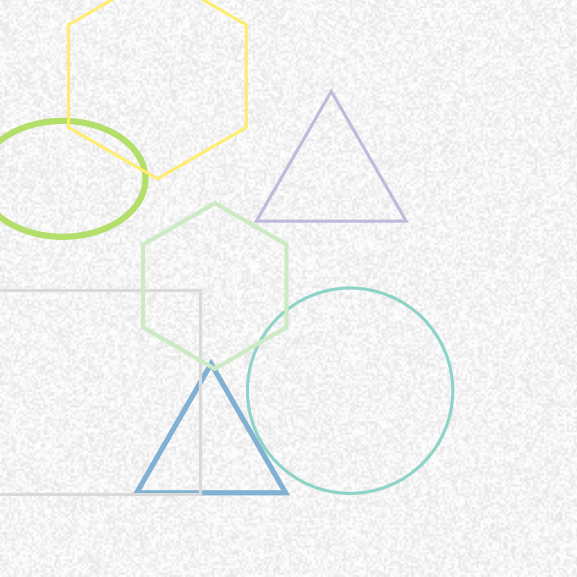[{"shape": "circle", "thickness": 1.5, "radius": 0.89, "center": [0.606, 0.323]}, {"shape": "triangle", "thickness": 1.5, "radius": 0.75, "center": [0.574, 0.691]}, {"shape": "triangle", "thickness": 2.5, "radius": 0.74, "center": [0.366, 0.22]}, {"shape": "oval", "thickness": 3, "radius": 0.72, "center": [0.108, 0.689]}, {"shape": "square", "thickness": 1.5, "radius": 0.88, "center": [0.169, 0.321]}, {"shape": "hexagon", "thickness": 2, "radius": 0.72, "center": [0.372, 0.504]}, {"shape": "hexagon", "thickness": 1.5, "radius": 0.89, "center": [0.273, 0.867]}]